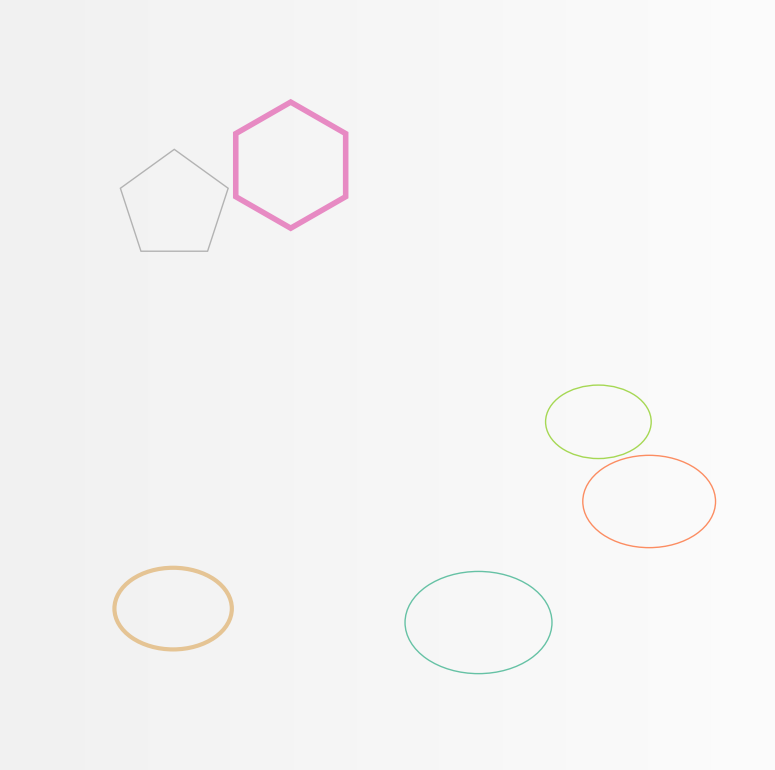[{"shape": "oval", "thickness": 0.5, "radius": 0.47, "center": [0.617, 0.192]}, {"shape": "oval", "thickness": 0.5, "radius": 0.43, "center": [0.838, 0.349]}, {"shape": "hexagon", "thickness": 2, "radius": 0.41, "center": [0.375, 0.786]}, {"shape": "oval", "thickness": 0.5, "radius": 0.34, "center": [0.772, 0.452]}, {"shape": "oval", "thickness": 1.5, "radius": 0.38, "center": [0.223, 0.21]}, {"shape": "pentagon", "thickness": 0.5, "radius": 0.37, "center": [0.225, 0.733]}]